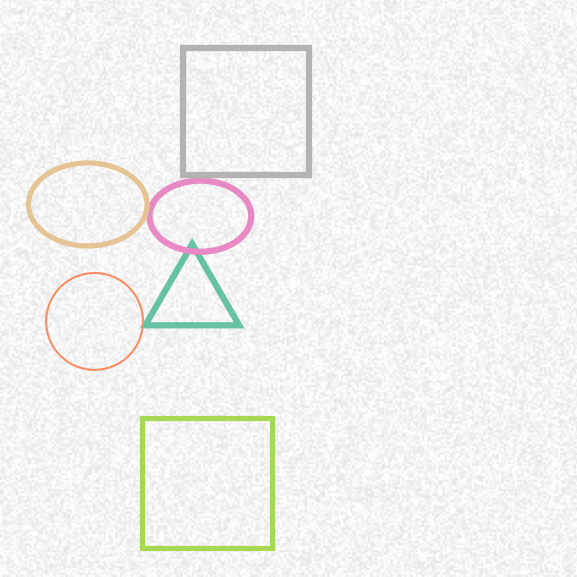[{"shape": "triangle", "thickness": 3, "radius": 0.47, "center": [0.333, 0.483]}, {"shape": "circle", "thickness": 1, "radius": 0.42, "center": [0.164, 0.443]}, {"shape": "oval", "thickness": 3, "radius": 0.44, "center": [0.347, 0.625]}, {"shape": "square", "thickness": 2.5, "radius": 0.56, "center": [0.359, 0.163]}, {"shape": "oval", "thickness": 2.5, "radius": 0.51, "center": [0.152, 0.645]}, {"shape": "square", "thickness": 3, "radius": 0.55, "center": [0.426, 0.806]}]